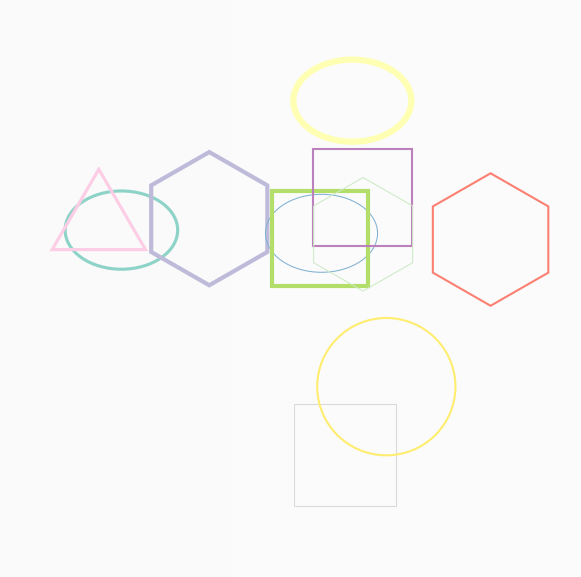[{"shape": "oval", "thickness": 1.5, "radius": 0.48, "center": [0.209, 0.601]}, {"shape": "oval", "thickness": 3, "radius": 0.51, "center": [0.606, 0.825]}, {"shape": "hexagon", "thickness": 2, "radius": 0.58, "center": [0.36, 0.62]}, {"shape": "hexagon", "thickness": 1, "radius": 0.57, "center": [0.844, 0.584]}, {"shape": "oval", "thickness": 0.5, "radius": 0.48, "center": [0.553, 0.595]}, {"shape": "square", "thickness": 2, "radius": 0.41, "center": [0.55, 0.586]}, {"shape": "triangle", "thickness": 1.5, "radius": 0.46, "center": [0.17, 0.613]}, {"shape": "square", "thickness": 0.5, "radius": 0.44, "center": [0.593, 0.211]}, {"shape": "square", "thickness": 1, "radius": 0.42, "center": [0.623, 0.657]}, {"shape": "hexagon", "thickness": 0.5, "radius": 0.49, "center": [0.625, 0.593]}, {"shape": "circle", "thickness": 1, "radius": 0.59, "center": [0.665, 0.33]}]